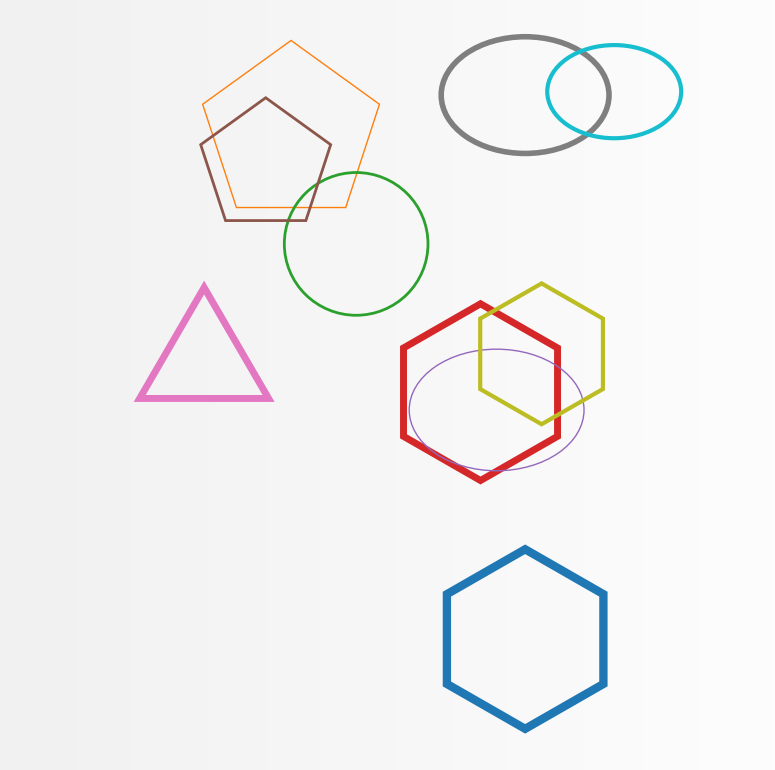[{"shape": "hexagon", "thickness": 3, "radius": 0.58, "center": [0.678, 0.17]}, {"shape": "pentagon", "thickness": 0.5, "radius": 0.6, "center": [0.376, 0.828]}, {"shape": "circle", "thickness": 1, "radius": 0.46, "center": [0.46, 0.683]}, {"shape": "hexagon", "thickness": 2.5, "radius": 0.57, "center": [0.62, 0.491]}, {"shape": "oval", "thickness": 0.5, "radius": 0.56, "center": [0.641, 0.468]}, {"shape": "pentagon", "thickness": 1, "radius": 0.44, "center": [0.343, 0.785]}, {"shape": "triangle", "thickness": 2.5, "radius": 0.48, "center": [0.263, 0.531]}, {"shape": "oval", "thickness": 2, "radius": 0.54, "center": [0.678, 0.877]}, {"shape": "hexagon", "thickness": 1.5, "radius": 0.46, "center": [0.699, 0.54]}, {"shape": "oval", "thickness": 1.5, "radius": 0.43, "center": [0.793, 0.881]}]